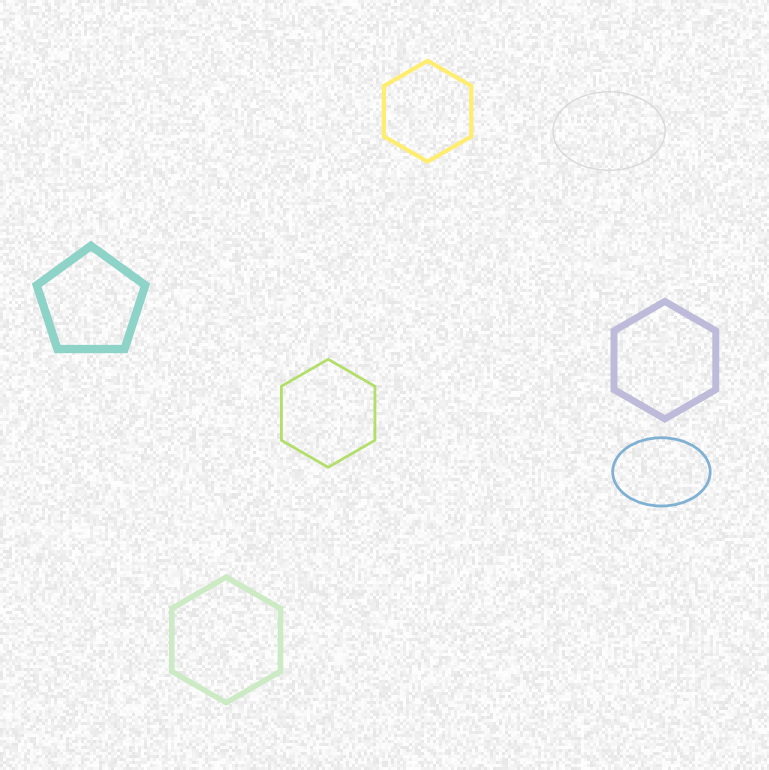[{"shape": "pentagon", "thickness": 3, "radius": 0.37, "center": [0.118, 0.607]}, {"shape": "hexagon", "thickness": 2.5, "radius": 0.38, "center": [0.863, 0.532]}, {"shape": "oval", "thickness": 1, "radius": 0.32, "center": [0.859, 0.387]}, {"shape": "hexagon", "thickness": 1, "radius": 0.35, "center": [0.426, 0.463]}, {"shape": "oval", "thickness": 0.5, "radius": 0.36, "center": [0.791, 0.83]}, {"shape": "hexagon", "thickness": 2, "radius": 0.41, "center": [0.294, 0.169]}, {"shape": "hexagon", "thickness": 1.5, "radius": 0.33, "center": [0.555, 0.856]}]